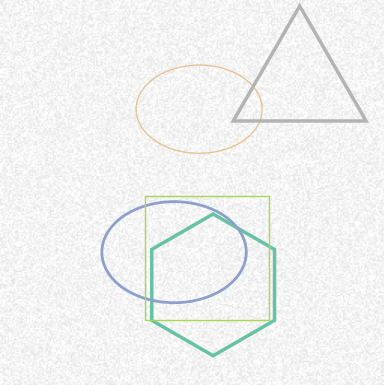[{"shape": "hexagon", "thickness": 2.5, "radius": 0.92, "center": [0.554, 0.26]}, {"shape": "oval", "thickness": 2, "radius": 0.94, "center": [0.452, 0.345]}, {"shape": "square", "thickness": 1, "radius": 0.81, "center": [0.538, 0.33]}, {"shape": "oval", "thickness": 1, "radius": 0.82, "center": [0.517, 0.716]}, {"shape": "triangle", "thickness": 2.5, "radius": 1.0, "center": [0.778, 0.785]}]